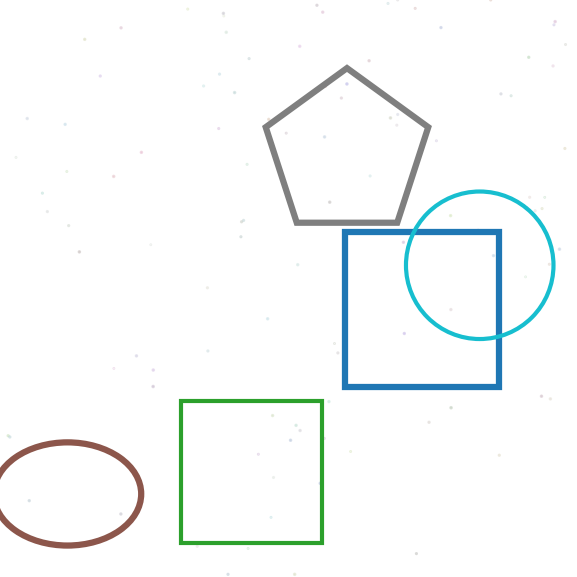[{"shape": "square", "thickness": 3, "radius": 0.67, "center": [0.73, 0.463]}, {"shape": "square", "thickness": 2, "radius": 0.61, "center": [0.436, 0.182]}, {"shape": "oval", "thickness": 3, "radius": 0.64, "center": [0.117, 0.144]}, {"shape": "pentagon", "thickness": 3, "radius": 0.74, "center": [0.601, 0.733]}, {"shape": "circle", "thickness": 2, "radius": 0.64, "center": [0.831, 0.54]}]